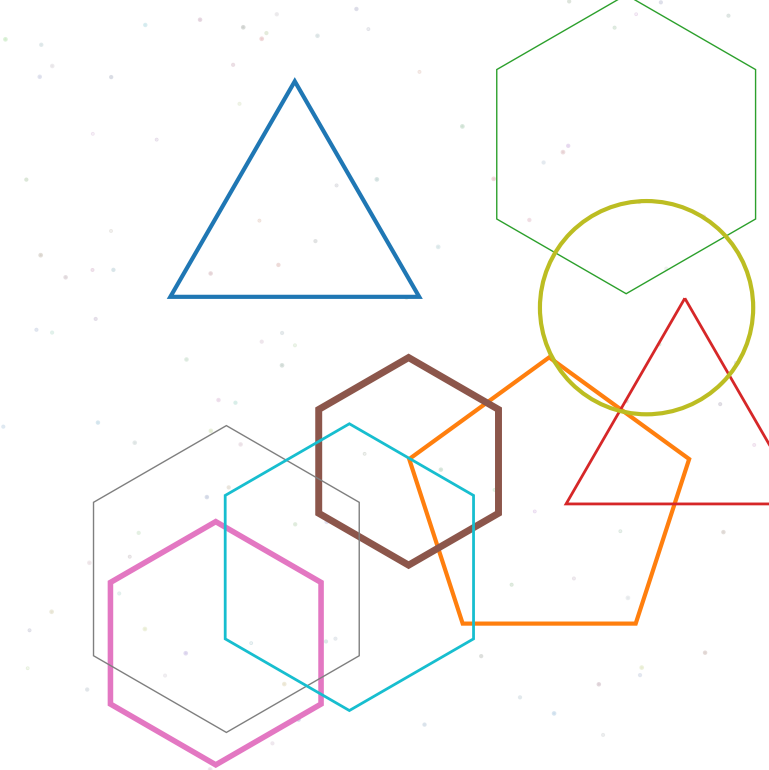[{"shape": "triangle", "thickness": 1.5, "radius": 0.93, "center": [0.383, 0.708]}, {"shape": "pentagon", "thickness": 1.5, "radius": 0.96, "center": [0.713, 0.345]}, {"shape": "hexagon", "thickness": 0.5, "radius": 0.97, "center": [0.813, 0.813]}, {"shape": "triangle", "thickness": 1, "radius": 0.89, "center": [0.889, 0.435]}, {"shape": "hexagon", "thickness": 2.5, "radius": 0.67, "center": [0.531, 0.401]}, {"shape": "hexagon", "thickness": 2, "radius": 0.79, "center": [0.28, 0.165]}, {"shape": "hexagon", "thickness": 0.5, "radius": 1.0, "center": [0.294, 0.248]}, {"shape": "circle", "thickness": 1.5, "radius": 0.69, "center": [0.84, 0.6]}, {"shape": "hexagon", "thickness": 1, "radius": 0.93, "center": [0.454, 0.263]}]